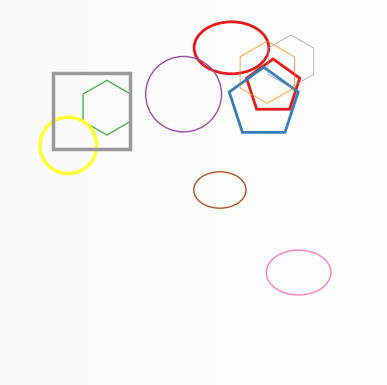[{"shape": "pentagon", "thickness": 2, "radius": 0.36, "center": [0.705, 0.775]}, {"shape": "oval", "thickness": 2, "radius": 0.48, "center": [0.597, 0.876]}, {"shape": "pentagon", "thickness": 2, "radius": 0.47, "center": [0.68, 0.732]}, {"shape": "hexagon", "thickness": 1, "radius": 0.35, "center": [0.276, 0.72]}, {"shape": "circle", "thickness": 1, "radius": 0.49, "center": [0.474, 0.755]}, {"shape": "hexagon", "thickness": 0.5, "radius": 0.4, "center": [0.69, 0.812]}, {"shape": "circle", "thickness": 2.5, "radius": 0.37, "center": [0.176, 0.622]}, {"shape": "oval", "thickness": 1, "radius": 0.34, "center": [0.567, 0.507]}, {"shape": "oval", "thickness": 1, "radius": 0.42, "center": [0.771, 0.292]}, {"shape": "square", "thickness": 2.5, "radius": 0.5, "center": [0.236, 0.712]}, {"shape": "hexagon", "thickness": 0.5, "radius": 0.34, "center": [0.751, 0.841]}]